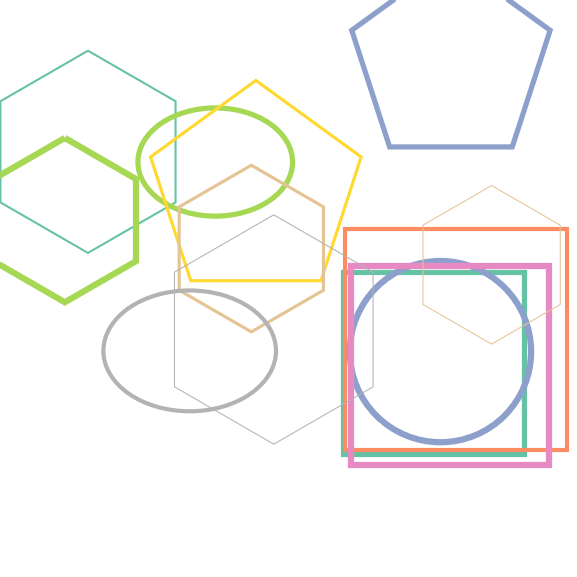[{"shape": "hexagon", "thickness": 1, "radius": 0.88, "center": [0.152, 0.736]}, {"shape": "square", "thickness": 2.5, "radius": 0.79, "center": [0.75, 0.371]}, {"shape": "square", "thickness": 2, "radius": 0.96, "center": [0.79, 0.412]}, {"shape": "circle", "thickness": 3, "radius": 0.78, "center": [0.763, 0.39]}, {"shape": "pentagon", "thickness": 2.5, "radius": 0.9, "center": [0.781, 0.891]}, {"shape": "square", "thickness": 3, "radius": 0.86, "center": [0.779, 0.366]}, {"shape": "hexagon", "thickness": 3, "radius": 0.71, "center": [0.112, 0.618]}, {"shape": "oval", "thickness": 2.5, "radius": 0.67, "center": [0.373, 0.719]}, {"shape": "pentagon", "thickness": 1.5, "radius": 0.96, "center": [0.443, 0.668]}, {"shape": "hexagon", "thickness": 0.5, "radius": 0.69, "center": [0.851, 0.541]}, {"shape": "hexagon", "thickness": 1.5, "radius": 0.72, "center": [0.435, 0.569]}, {"shape": "hexagon", "thickness": 0.5, "radius": 0.99, "center": [0.474, 0.429]}, {"shape": "oval", "thickness": 2, "radius": 0.75, "center": [0.328, 0.392]}]